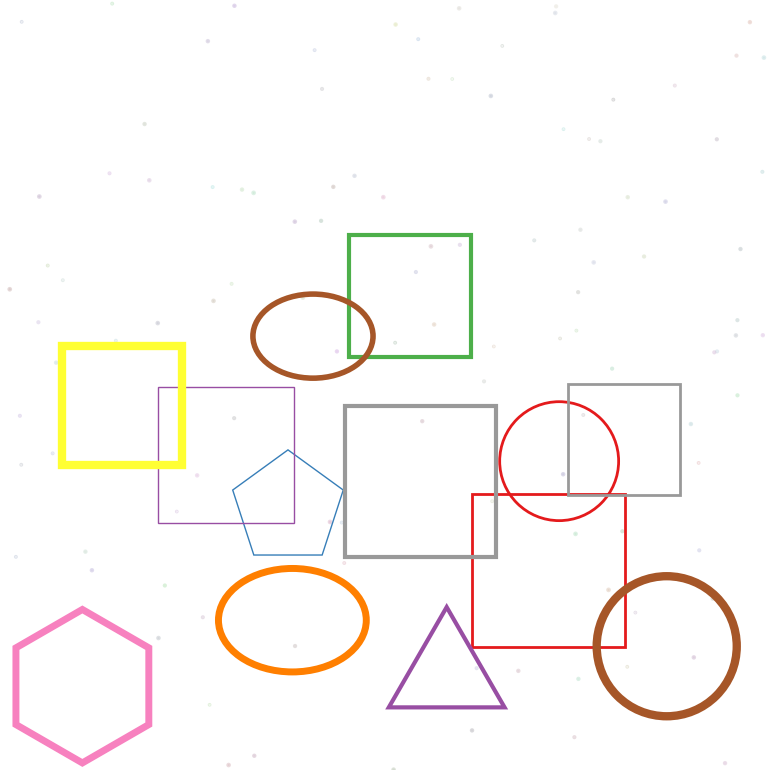[{"shape": "circle", "thickness": 1, "radius": 0.39, "center": [0.726, 0.401]}, {"shape": "square", "thickness": 1, "radius": 0.5, "center": [0.712, 0.26]}, {"shape": "pentagon", "thickness": 0.5, "radius": 0.38, "center": [0.374, 0.34]}, {"shape": "square", "thickness": 1.5, "radius": 0.39, "center": [0.533, 0.615]}, {"shape": "square", "thickness": 0.5, "radius": 0.44, "center": [0.293, 0.409]}, {"shape": "triangle", "thickness": 1.5, "radius": 0.43, "center": [0.58, 0.125]}, {"shape": "oval", "thickness": 2.5, "radius": 0.48, "center": [0.38, 0.195]}, {"shape": "square", "thickness": 3, "radius": 0.39, "center": [0.159, 0.473]}, {"shape": "circle", "thickness": 3, "radius": 0.45, "center": [0.866, 0.161]}, {"shape": "oval", "thickness": 2, "radius": 0.39, "center": [0.406, 0.563]}, {"shape": "hexagon", "thickness": 2.5, "radius": 0.5, "center": [0.107, 0.109]}, {"shape": "square", "thickness": 1, "radius": 0.36, "center": [0.81, 0.429]}, {"shape": "square", "thickness": 1.5, "radius": 0.49, "center": [0.546, 0.374]}]